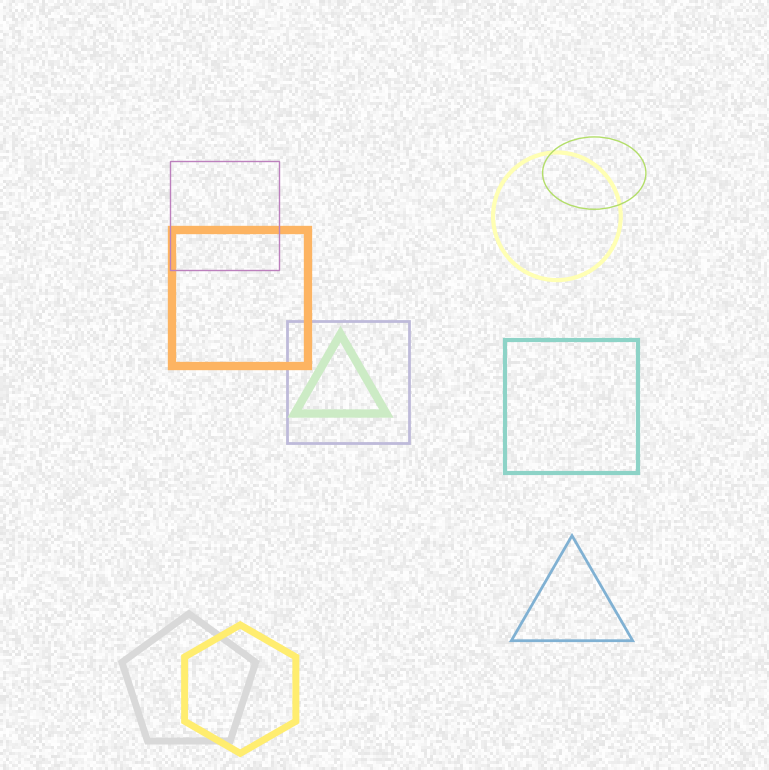[{"shape": "square", "thickness": 1.5, "radius": 0.43, "center": [0.743, 0.472]}, {"shape": "circle", "thickness": 1.5, "radius": 0.41, "center": [0.723, 0.719]}, {"shape": "square", "thickness": 1, "radius": 0.4, "center": [0.452, 0.504]}, {"shape": "triangle", "thickness": 1, "radius": 0.45, "center": [0.743, 0.213]}, {"shape": "square", "thickness": 3, "radius": 0.44, "center": [0.312, 0.613]}, {"shape": "oval", "thickness": 0.5, "radius": 0.34, "center": [0.772, 0.775]}, {"shape": "pentagon", "thickness": 2.5, "radius": 0.46, "center": [0.245, 0.112]}, {"shape": "square", "thickness": 0.5, "radius": 0.35, "center": [0.291, 0.72]}, {"shape": "triangle", "thickness": 3, "radius": 0.34, "center": [0.442, 0.497]}, {"shape": "hexagon", "thickness": 2.5, "radius": 0.42, "center": [0.312, 0.105]}]